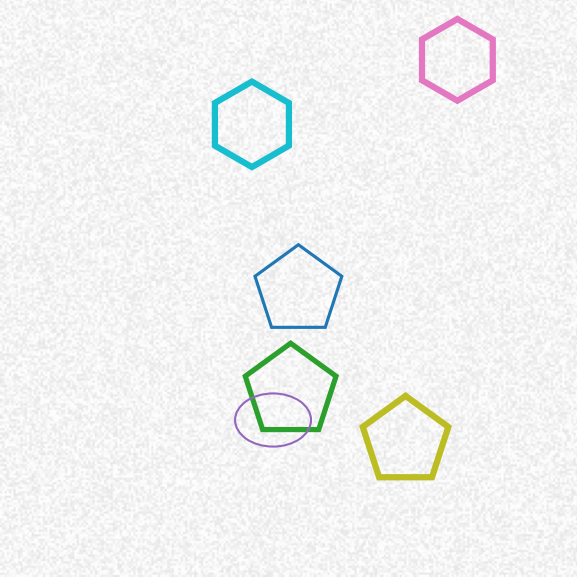[{"shape": "pentagon", "thickness": 1.5, "radius": 0.4, "center": [0.517, 0.496]}, {"shape": "pentagon", "thickness": 2.5, "radius": 0.41, "center": [0.503, 0.322]}, {"shape": "oval", "thickness": 1, "radius": 0.33, "center": [0.473, 0.272]}, {"shape": "hexagon", "thickness": 3, "radius": 0.35, "center": [0.792, 0.896]}, {"shape": "pentagon", "thickness": 3, "radius": 0.39, "center": [0.702, 0.236]}, {"shape": "hexagon", "thickness": 3, "radius": 0.37, "center": [0.436, 0.784]}]